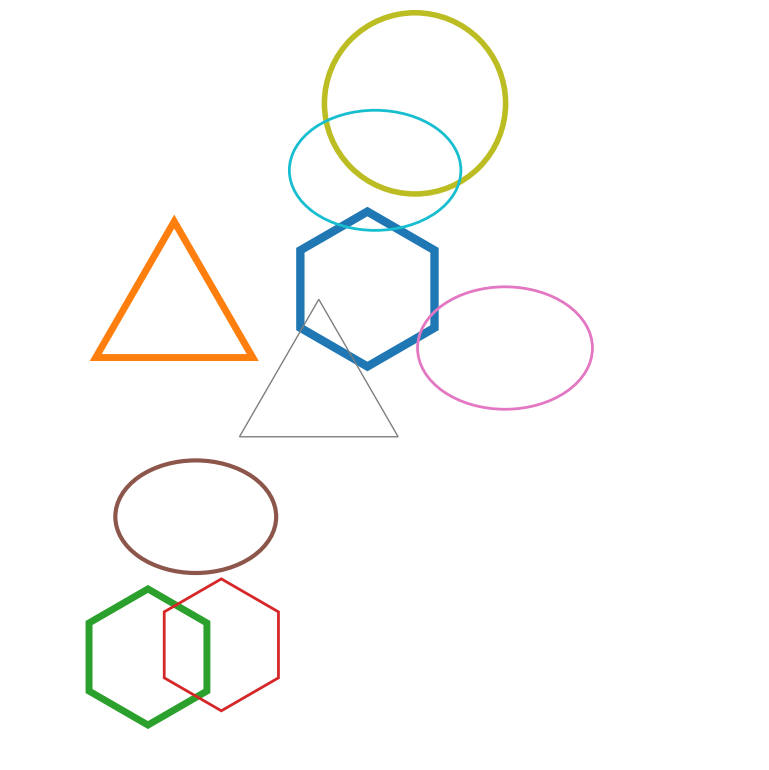[{"shape": "hexagon", "thickness": 3, "radius": 0.5, "center": [0.477, 0.625]}, {"shape": "triangle", "thickness": 2.5, "radius": 0.59, "center": [0.226, 0.595]}, {"shape": "hexagon", "thickness": 2.5, "radius": 0.44, "center": [0.192, 0.147]}, {"shape": "hexagon", "thickness": 1, "radius": 0.43, "center": [0.287, 0.163]}, {"shape": "oval", "thickness": 1.5, "radius": 0.52, "center": [0.254, 0.329]}, {"shape": "oval", "thickness": 1, "radius": 0.57, "center": [0.656, 0.548]}, {"shape": "triangle", "thickness": 0.5, "radius": 0.59, "center": [0.414, 0.492]}, {"shape": "circle", "thickness": 2, "radius": 0.59, "center": [0.539, 0.866]}, {"shape": "oval", "thickness": 1, "radius": 0.56, "center": [0.487, 0.779]}]